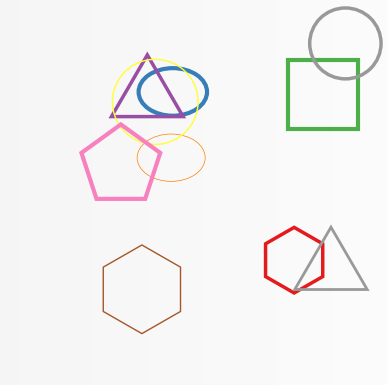[{"shape": "hexagon", "thickness": 2.5, "radius": 0.43, "center": [0.759, 0.324]}, {"shape": "oval", "thickness": 3, "radius": 0.44, "center": [0.446, 0.761]}, {"shape": "square", "thickness": 3, "radius": 0.45, "center": [0.834, 0.755]}, {"shape": "triangle", "thickness": 2.5, "radius": 0.53, "center": [0.38, 0.751]}, {"shape": "oval", "thickness": 0.5, "radius": 0.44, "center": [0.442, 0.59]}, {"shape": "circle", "thickness": 1, "radius": 0.55, "center": [0.401, 0.735]}, {"shape": "hexagon", "thickness": 1, "radius": 0.58, "center": [0.366, 0.249]}, {"shape": "pentagon", "thickness": 3, "radius": 0.53, "center": [0.312, 0.57]}, {"shape": "triangle", "thickness": 2, "radius": 0.54, "center": [0.854, 0.302]}, {"shape": "circle", "thickness": 2.5, "radius": 0.46, "center": [0.891, 0.887]}]